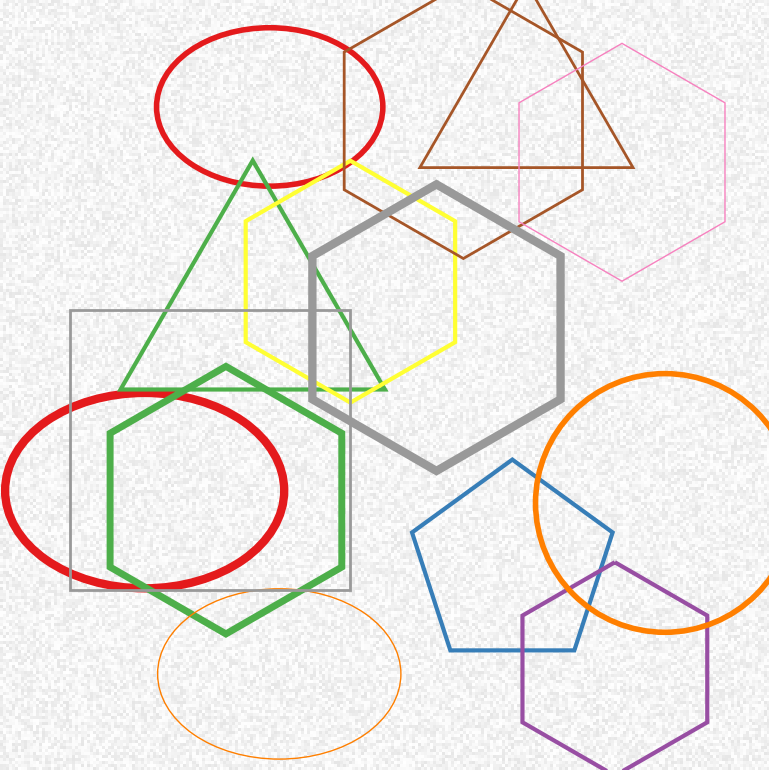[{"shape": "oval", "thickness": 2, "radius": 0.73, "center": [0.35, 0.861]}, {"shape": "oval", "thickness": 3, "radius": 0.91, "center": [0.188, 0.363]}, {"shape": "pentagon", "thickness": 1.5, "radius": 0.68, "center": [0.665, 0.266]}, {"shape": "hexagon", "thickness": 2.5, "radius": 0.87, "center": [0.293, 0.35]}, {"shape": "triangle", "thickness": 1.5, "radius": 0.99, "center": [0.328, 0.593]}, {"shape": "hexagon", "thickness": 1.5, "radius": 0.69, "center": [0.799, 0.131]}, {"shape": "oval", "thickness": 0.5, "radius": 0.79, "center": [0.363, 0.125]}, {"shape": "circle", "thickness": 2, "radius": 0.84, "center": [0.863, 0.347]}, {"shape": "hexagon", "thickness": 1.5, "radius": 0.79, "center": [0.455, 0.634]}, {"shape": "hexagon", "thickness": 1, "radius": 0.89, "center": [0.602, 0.843]}, {"shape": "triangle", "thickness": 1, "radius": 0.8, "center": [0.684, 0.862]}, {"shape": "hexagon", "thickness": 0.5, "radius": 0.77, "center": [0.808, 0.789]}, {"shape": "square", "thickness": 1, "radius": 0.91, "center": [0.273, 0.416]}, {"shape": "hexagon", "thickness": 3, "radius": 0.93, "center": [0.567, 0.574]}]